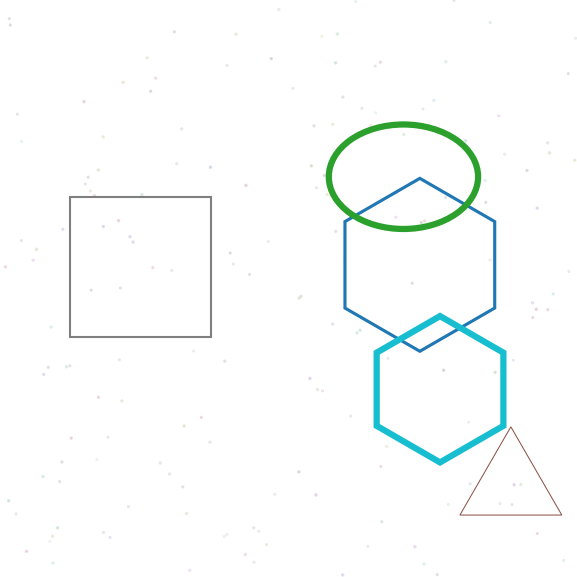[{"shape": "hexagon", "thickness": 1.5, "radius": 0.75, "center": [0.727, 0.541]}, {"shape": "oval", "thickness": 3, "radius": 0.65, "center": [0.699, 0.693]}, {"shape": "triangle", "thickness": 0.5, "radius": 0.51, "center": [0.885, 0.158]}, {"shape": "square", "thickness": 1, "radius": 0.61, "center": [0.243, 0.537]}, {"shape": "hexagon", "thickness": 3, "radius": 0.63, "center": [0.762, 0.325]}]